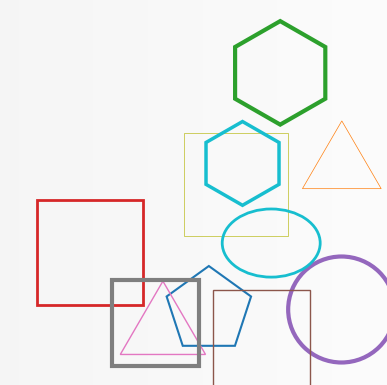[{"shape": "pentagon", "thickness": 1.5, "radius": 0.57, "center": [0.539, 0.194]}, {"shape": "triangle", "thickness": 0.5, "radius": 0.59, "center": [0.882, 0.569]}, {"shape": "hexagon", "thickness": 3, "radius": 0.67, "center": [0.723, 0.811]}, {"shape": "square", "thickness": 2, "radius": 0.69, "center": [0.233, 0.344]}, {"shape": "circle", "thickness": 3, "radius": 0.69, "center": [0.881, 0.196]}, {"shape": "square", "thickness": 1, "radius": 0.62, "center": [0.675, 0.122]}, {"shape": "triangle", "thickness": 1, "radius": 0.63, "center": [0.42, 0.143]}, {"shape": "square", "thickness": 3, "radius": 0.56, "center": [0.402, 0.161]}, {"shape": "square", "thickness": 0.5, "radius": 0.67, "center": [0.61, 0.521]}, {"shape": "oval", "thickness": 2, "radius": 0.63, "center": [0.7, 0.369]}, {"shape": "hexagon", "thickness": 2.5, "radius": 0.54, "center": [0.626, 0.576]}]